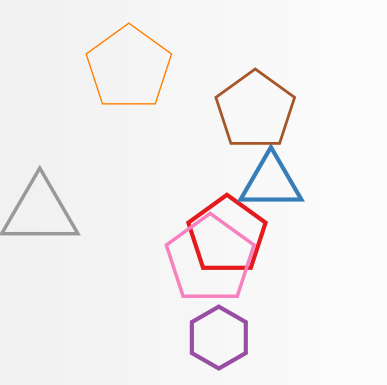[{"shape": "pentagon", "thickness": 3, "radius": 0.52, "center": [0.586, 0.389]}, {"shape": "triangle", "thickness": 3, "radius": 0.45, "center": [0.699, 0.527]}, {"shape": "hexagon", "thickness": 3, "radius": 0.4, "center": [0.565, 0.123]}, {"shape": "pentagon", "thickness": 1, "radius": 0.58, "center": [0.333, 0.824]}, {"shape": "pentagon", "thickness": 2, "radius": 0.53, "center": [0.659, 0.714]}, {"shape": "pentagon", "thickness": 2.5, "radius": 0.59, "center": [0.542, 0.327]}, {"shape": "triangle", "thickness": 2.5, "radius": 0.57, "center": [0.103, 0.45]}]